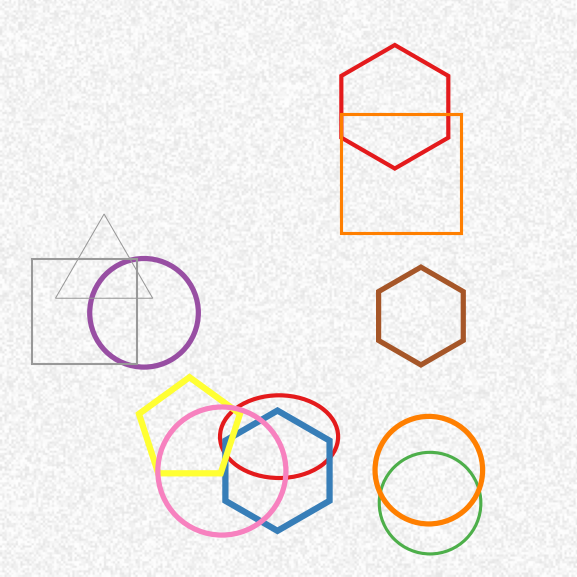[{"shape": "hexagon", "thickness": 2, "radius": 0.53, "center": [0.684, 0.814]}, {"shape": "oval", "thickness": 2, "radius": 0.51, "center": [0.483, 0.243]}, {"shape": "hexagon", "thickness": 3, "radius": 0.52, "center": [0.48, 0.184]}, {"shape": "circle", "thickness": 1.5, "radius": 0.44, "center": [0.745, 0.128]}, {"shape": "circle", "thickness": 2.5, "radius": 0.47, "center": [0.249, 0.457]}, {"shape": "circle", "thickness": 2.5, "radius": 0.47, "center": [0.743, 0.185]}, {"shape": "square", "thickness": 1.5, "radius": 0.52, "center": [0.695, 0.699]}, {"shape": "pentagon", "thickness": 3, "radius": 0.46, "center": [0.328, 0.254]}, {"shape": "hexagon", "thickness": 2.5, "radius": 0.42, "center": [0.729, 0.452]}, {"shape": "circle", "thickness": 2.5, "radius": 0.55, "center": [0.384, 0.184]}, {"shape": "square", "thickness": 1, "radius": 0.45, "center": [0.147, 0.459]}, {"shape": "triangle", "thickness": 0.5, "radius": 0.49, "center": [0.18, 0.531]}]